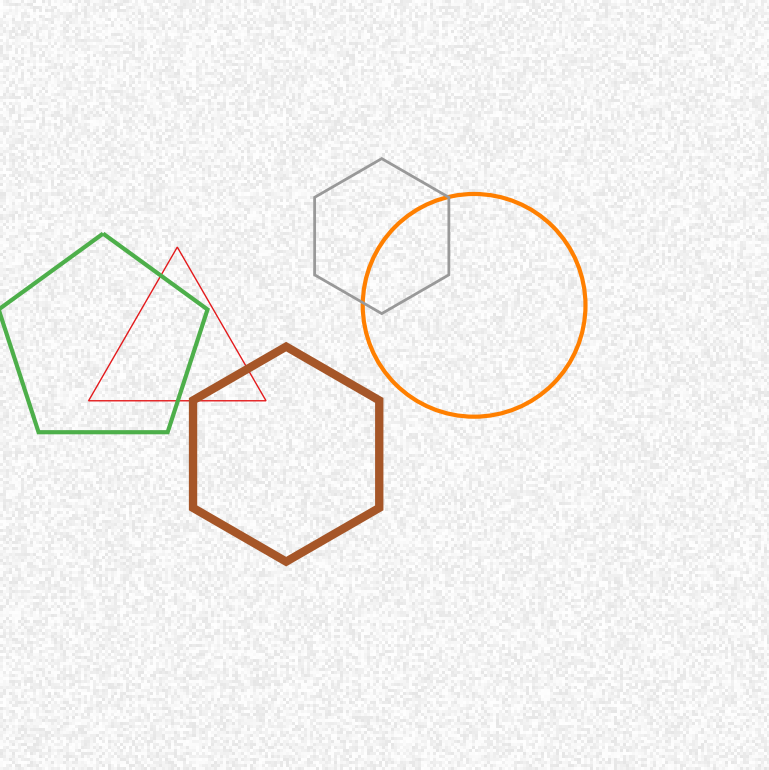[{"shape": "triangle", "thickness": 0.5, "radius": 0.67, "center": [0.23, 0.546]}, {"shape": "pentagon", "thickness": 1.5, "radius": 0.71, "center": [0.134, 0.554]}, {"shape": "circle", "thickness": 1.5, "radius": 0.72, "center": [0.616, 0.603]}, {"shape": "hexagon", "thickness": 3, "radius": 0.7, "center": [0.372, 0.41]}, {"shape": "hexagon", "thickness": 1, "radius": 0.5, "center": [0.496, 0.693]}]